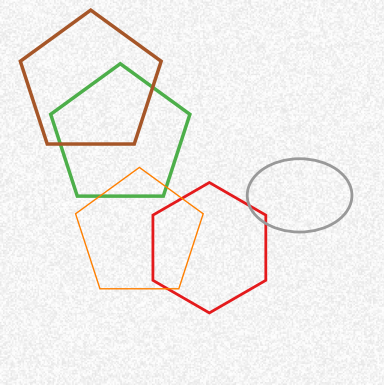[{"shape": "hexagon", "thickness": 2, "radius": 0.85, "center": [0.544, 0.357]}, {"shape": "pentagon", "thickness": 2.5, "radius": 0.95, "center": [0.312, 0.644]}, {"shape": "pentagon", "thickness": 1, "radius": 0.87, "center": [0.362, 0.391]}, {"shape": "pentagon", "thickness": 2.5, "radius": 0.96, "center": [0.236, 0.781]}, {"shape": "oval", "thickness": 2, "radius": 0.68, "center": [0.778, 0.492]}]